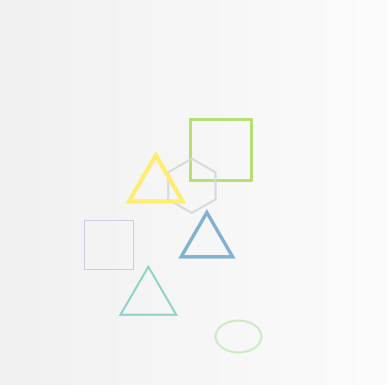[{"shape": "triangle", "thickness": 1.5, "radius": 0.42, "center": [0.383, 0.224]}, {"shape": "square", "thickness": 0.5, "radius": 0.32, "center": [0.279, 0.365]}, {"shape": "triangle", "thickness": 2.5, "radius": 0.38, "center": [0.534, 0.371]}, {"shape": "square", "thickness": 2, "radius": 0.39, "center": [0.569, 0.612]}, {"shape": "hexagon", "thickness": 1.5, "radius": 0.35, "center": [0.495, 0.517]}, {"shape": "oval", "thickness": 1.5, "radius": 0.3, "center": [0.615, 0.126]}, {"shape": "triangle", "thickness": 3, "radius": 0.4, "center": [0.402, 0.517]}]